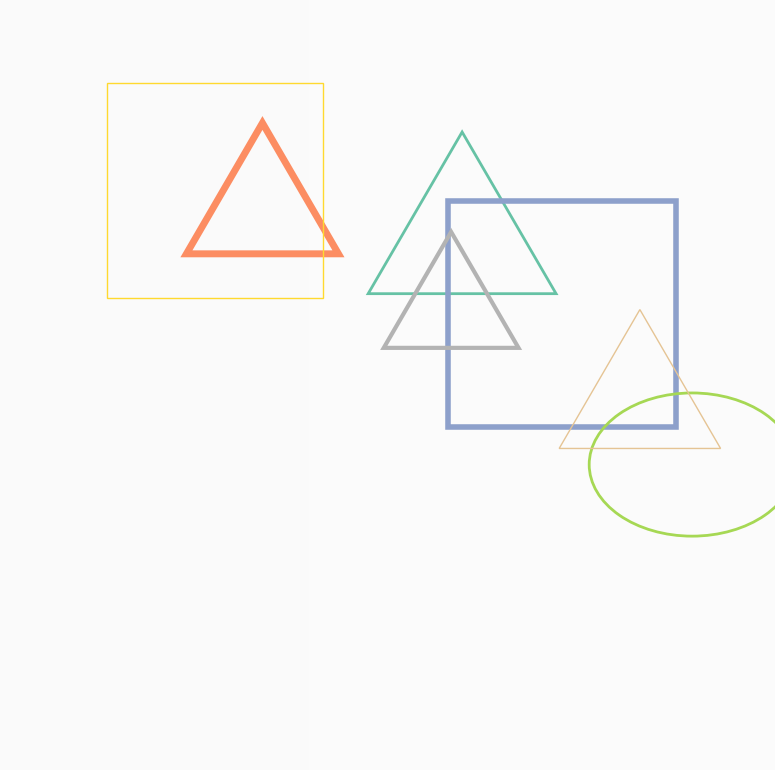[{"shape": "triangle", "thickness": 1, "radius": 0.7, "center": [0.596, 0.689]}, {"shape": "triangle", "thickness": 2.5, "radius": 0.57, "center": [0.339, 0.727]}, {"shape": "square", "thickness": 2, "radius": 0.73, "center": [0.725, 0.592]}, {"shape": "oval", "thickness": 1, "radius": 0.66, "center": [0.893, 0.397]}, {"shape": "square", "thickness": 0.5, "radius": 0.7, "center": [0.277, 0.752]}, {"shape": "triangle", "thickness": 0.5, "radius": 0.6, "center": [0.826, 0.478]}, {"shape": "triangle", "thickness": 1.5, "radius": 0.5, "center": [0.582, 0.598]}]